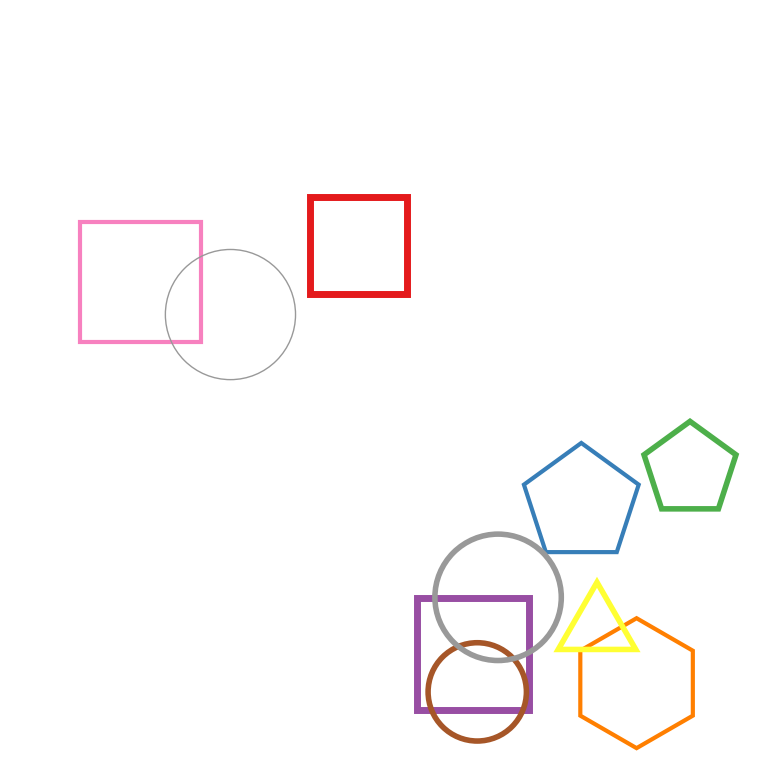[{"shape": "square", "thickness": 2.5, "radius": 0.32, "center": [0.465, 0.681]}, {"shape": "pentagon", "thickness": 1.5, "radius": 0.39, "center": [0.755, 0.346]}, {"shape": "pentagon", "thickness": 2, "radius": 0.31, "center": [0.896, 0.39]}, {"shape": "square", "thickness": 2.5, "radius": 0.36, "center": [0.615, 0.15]}, {"shape": "hexagon", "thickness": 1.5, "radius": 0.42, "center": [0.827, 0.113]}, {"shape": "triangle", "thickness": 2, "radius": 0.29, "center": [0.775, 0.186]}, {"shape": "circle", "thickness": 2, "radius": 0.32, "center": [0.62, 0.101]}, {"shape": "square", "thickness": 1.5, "radius": 0.39, "center": [0.182, 0.634]}, {"shape": "circle", "thickness": 0.5, "radius": 0.42, "center": [0.299, 0.591]}, {"shape": "circle", "thickness": 2, "radius": 0.41, "center": [0.647, 0.224]}]